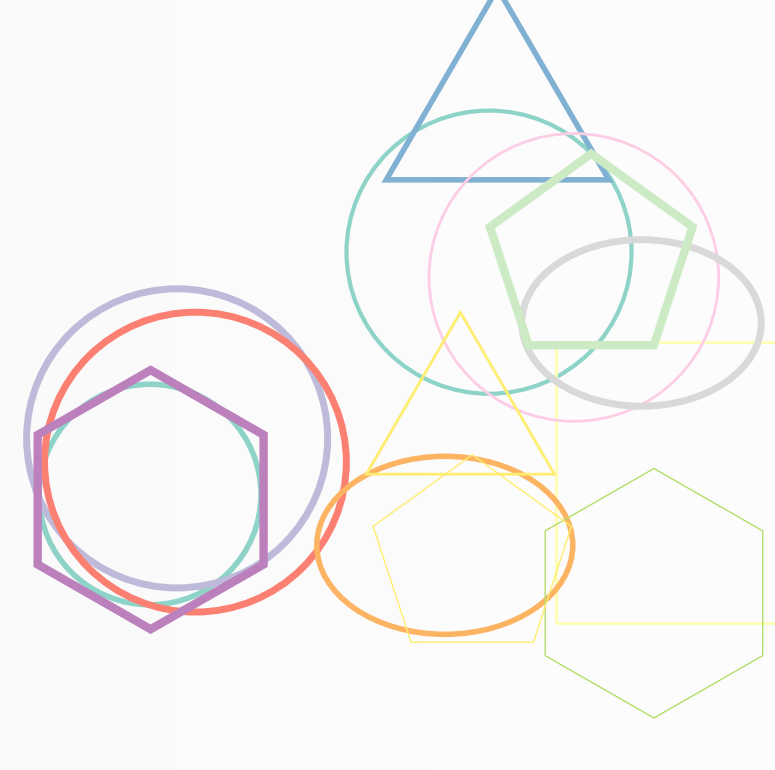[{"shape": "circle", "thickness": 1.5, "radius": 0.92, "center": [0.631, 0.672]}, {"shape": "circle", "thickness": 2, "radius": 0.72, "center": [0.194, 0.358]}, {"shape": "square", "thickness": 1, "radius": 0.91, "center": [0.9, 0.373]}, {"shape": "circle", "thickness": 2.5, "radius": 0.97, "center": [0.229, 0.431]}, {"shape": "circle", "thickness": 2.5, "radius": 0.97, "center": [0.252, 0.4]}, {"shape": "triangle", "thickness": 2, "radius": 0.83, "center": [0.642, 0.849]}, {"shape": "oval", "thickness": 2, "radius": 0.83, "center": [0.574, 0.292]}, {"shape": "hexagon", "thickness": 0.5, "radius": 0.81, "center": [0.844, 0.23]}, {"shape": "circle", "thickness": 1, "radius": 0.93, "center": [0.74, 0.64]}, {"shape": "oval", "thickness": 2.5, "radius": 0.77, "center": [0.828, 0.581]}, {"shape": "hexagon", "thickness": 3, "radius": 0.84, "center": [0.194, 0.351]}, {"shape": "pentagon", "thickness": 3, "radius": 0.69, "center": [0.763, 0.663]}, {"shape": "pentagon", "thickness": 0.5, "radius": 0.67, "center": [0.609, 0.275]}, {"shape": "triangle", "thickness": 1, "radius": 0.7, "center": [0.594, 0.454]}]